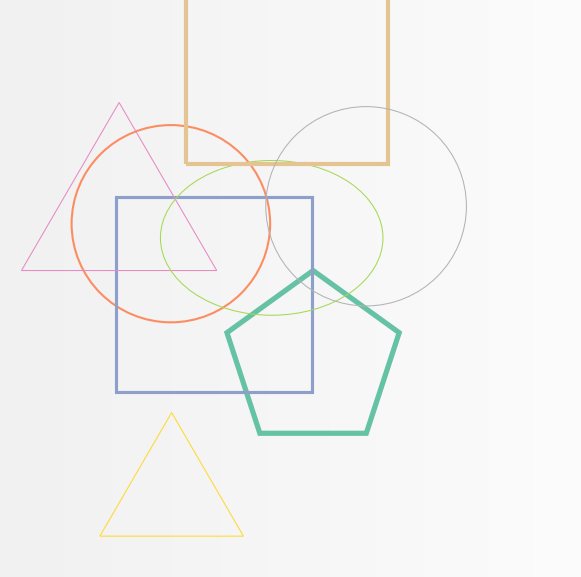[{"shape": "pentagon", "thickness": 2.5, "radius": 0.78, "center": [0.539, 0.375]}, {"shape": "circle", "thickness": 1, "radius": 0.85, "center": [0.294, 0.612]}, {"shape": "square", "thickness": 1.5, "radius": 0.84, "center": [0.367, 0.49]}, {"shape": "triangle", "thickness": 0.5, "radius": 0.97, "center": [0.205, 0.628]}, {"shape": "oval", "thickness": 0.5, "radius": 0.96, "center": [0.467, 0.587]}, {"shape": "triangle", "thickness": 0.5, "radius": 0.71, "center": [0.295, 0.142]}, {"shape": "square", "thickness": 2, "radius": 0.87, "center": [0.494, 0.889]}, {"shape": "circle", "thickness": 0.5, "radius": 0.86, "center": [0.63, 0.642]}]